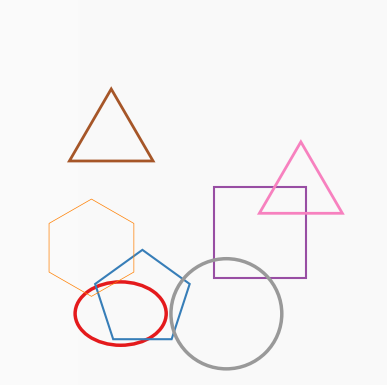[{"shape": "oval", "thickness": 2.5, "radius": 0.59, "center": [0.311, 0.186]}, {"shape": "pentagon", "thickness": 1.5, "radius": 0.64, "center": [0.368, 0.223]}, {"shape": "square", "thickness": 1.5, "radius": 0.59, "center": [0.67, 0.395]}, {"shape": "hexagon", "thickness": 0.5, "radius": 0.63, "center": [0.236, 0.357]}, {"shape": "triangle", "thickness": 2, "radius": 0.62, "center": [0.287, 0.644]}, {"shape": "triangle", "thickness": 2, "radius": 0.62, "center": [0.776, 0.508]}, {"shape": "circle", "thickness": 2.5, "radius": 0.72, "center": [0.584, 0.185]}]